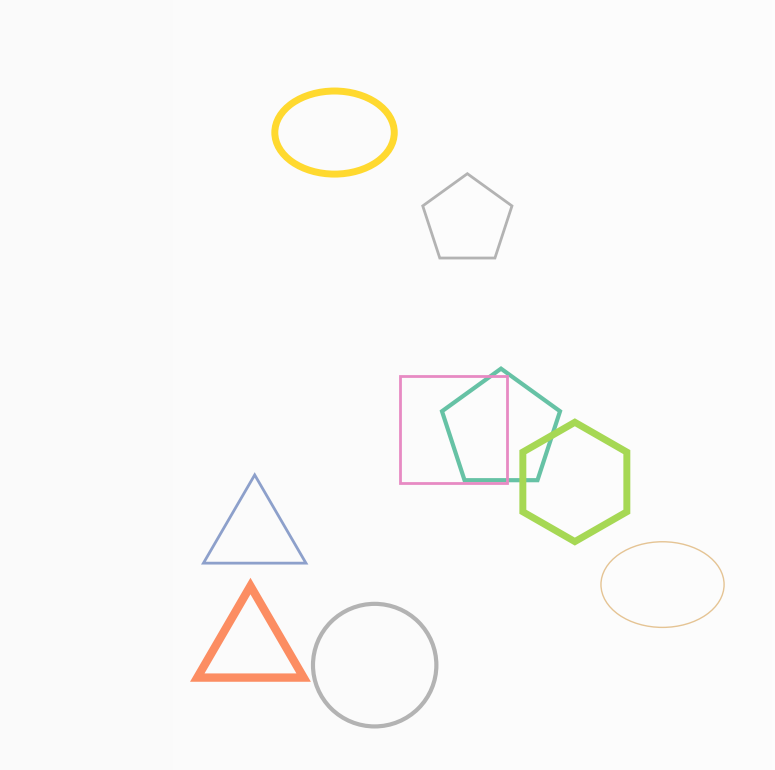[{"shape": "pentagon", "thickness": 1.5, "radius": 0.4, "center": [0.646, 0.441]}, {"shape": "triangle", "thickness": 3, "radius": 0.4, "center": [0.323, 0.16]}, {"shape": "triangle", "thickness": 1, "radius": 0.38, "center": [0.329, 0.307]}, {"shape": "square", "thickness": 1, "radius": 0.35, "center": [0.585, 0.442]}, {"shape": "hexagon", "thickness": 2.5, "radius": 0.39, "center": [0.742, 0.374]}, {"shape": "oval", "thickness": 2.5, "radius": 0.39, "center": [0.432, 0.828]}, {"shape": "oval", "thickness": 0.5, "radius": 0.4, "center": [0.855, 0.241]}, {"shape": "pentagon", "thickness": 1, "radius": 0.3, "center": [0.603, 0.714]}, {"shape": "circle", "thickness": 1.5, "radius": 0.4, "center": [0.483, 0.136]}]